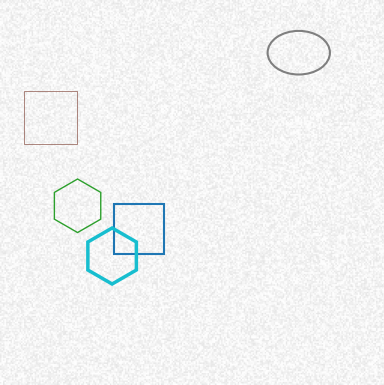[{"shape": "square", "thickness": 1.5, "radius": 0.33, "center": [0.362, 0.405]}, {"shape": "hexagon", "thickness": 1, "radius": 0.35, "center": [0.201, 0.466]}, {"shape": "square", "thickness": 0.5, "radius": 0.34, "center": [0.131, 0.695]}, {"shape": "oval", "thickness": 1.5, "radius": 0.4, "center": [0.776, 0.863]}, {"shape": "hexagon", "thickness": 2.5, "radius": 0.36, "center": [0.291, 0.335]}]